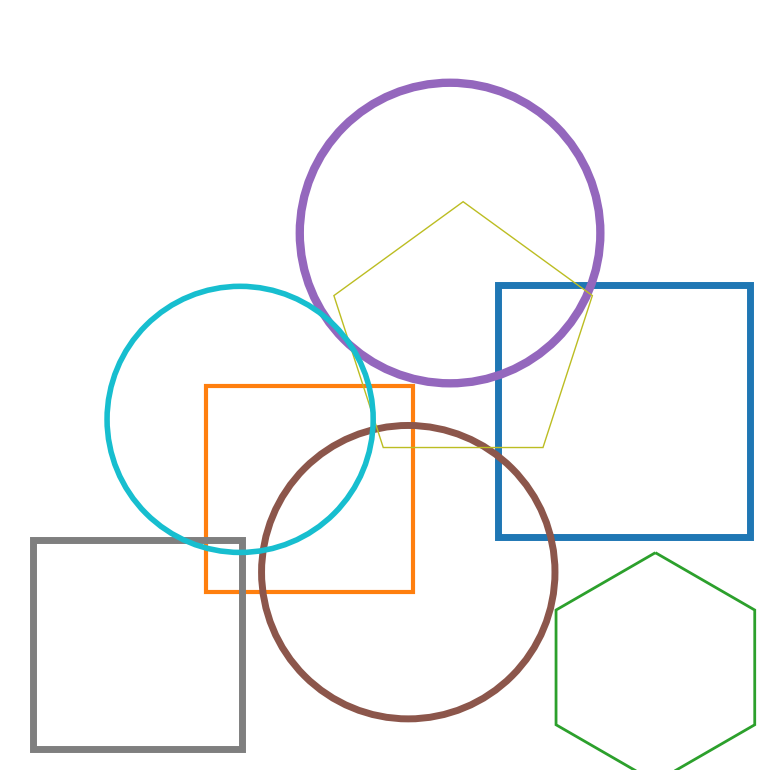[{"shape": "square", "thickness": 2.5, "radius": 0.82, "center": [0.81, 0.467]}, {"shape": "square", "thickness": 1.5, "radius": 0.67, "center": [0.402, 0.365]}, {"shape": "hexagon", "thickness": 1, "radius": 0.74, "center": [0.851, 0.133]}, {"shape": "circle", "thickness": 3, "radius": 0.98, "center": [0.585, 0.697]}, {"shape": "circle", "thickness": 2.5, "radius": 0.95, "center": [0.53, 0.257]}, {"shape": "square", "thickness": 2.5, "radius": 0.68, "center": [0.179, 0.163]}, {"shape": "pentagon", "thickness": 0.5, "radius": 0.88, "center": [0.601, 0.562]}, {"shape": "circle", "thickness": 2, "radius": 0.86, "center": [0.312, 0.455]}]